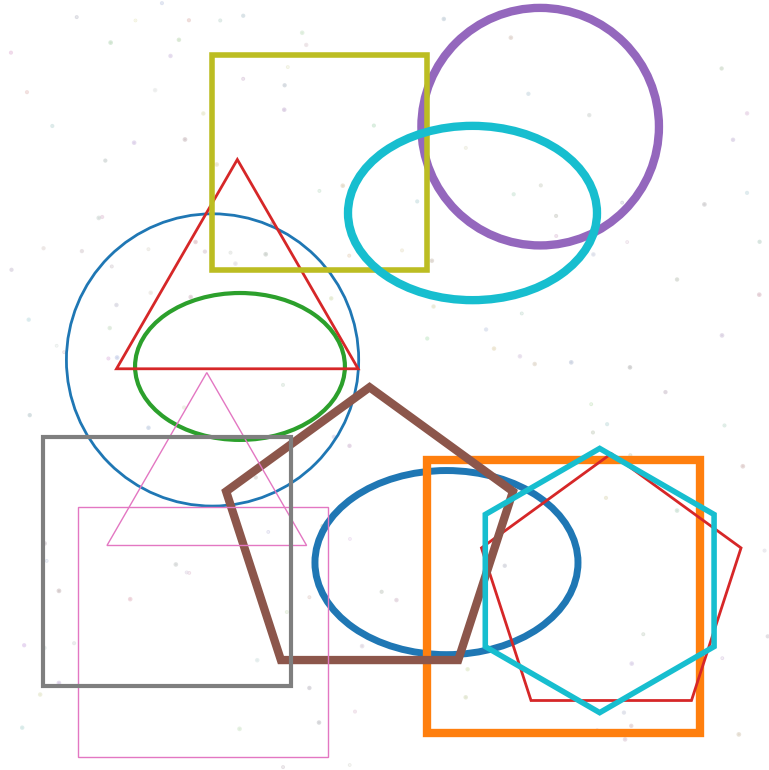[{"shape": "oval", "thickness": 2.5, "radius": 0.85, "center": [0.58, 0.269]}, {"shape": "circle", "thickness": 1, "radius": 0.95, "center": [0.276, 0.533]}, {"shape": "square", "thickness": 3, "radius": 0.89, "center": [0.731, 0.225]}, {"shape": "oval", "thickness": 1.5, "radius": 0.68, "center": [0.312, 0.524]}, {"shape": "pentagon", "thickness": 1, "radius": 0.89, "center": [0.794, 0.234]}, {"shape": "triangle", "thickness": 1, "radius": 0.91, "center": [0.308, 0.612]}, {"shape": "circle", "thickness": 3, "radius": 0.77, "center": [0.702, 0.836]}, {"shape": "pentagon", "thickness": 3, "radius": 0.98, "center": [0.48, 0.301]}, {"shape": "triangle", "thickness": 0.5, "radius": 0.75, "center": [0.269, 0.366]}, {"shape": "square", "thickness": 0.5, "radius": 0.81, "center": [0.264, 0.179]}, {"shape": "square", "thickness": 1.5, "radius": 0.81, "center": [0.217, 0.271]}, {"shape": "square", "thickness": 2, "radius": 0.7, "center": [0.415, 0.789]}, {"shape": "oval", "thickness": 3, "radius": 0.81, "center": [0.614, 0.723]}, {"shape": "hexagon", "thickness": 2, "radius": 0.86, "center": [0.779, 0.246]}]